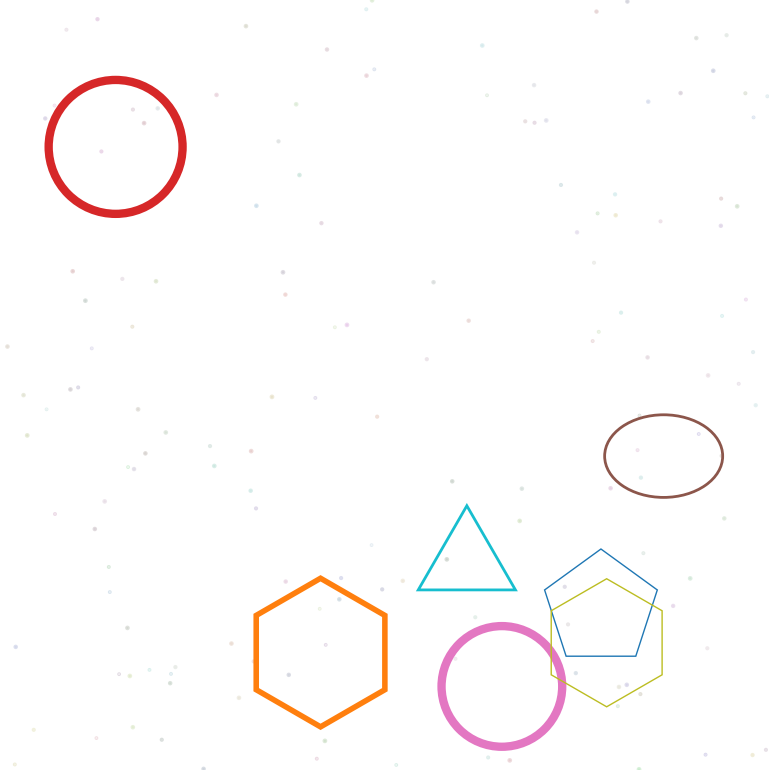[{"shape": "pentagon", "thickness": 0.5, "radius": 0.38, "center": [0.78, 0.21]}, {"shape": "hexagon", "thickness": 2, "radius": 0.48, "center": [0.416, 0.153]}, {"shape": "circle", "thickness": 3, "radius": 0.43, "center": [0.15, 0.809]}, {"shape": "oval", "thickness": 1, "radius": 0.38, "center": [0.862, 0.408]}, {"shape": "circle", "thickness": 3, "radius": 0.39, "center": [0.652, 0.109]}, {"shape": "hexagon", "thickness": 0.5, "radius": 0.42, "center": [0.788, 0.165]}, {"shape": "triangle", "thickness": 1, "radius": 0.36, "center": [0.606, 0.27]}]